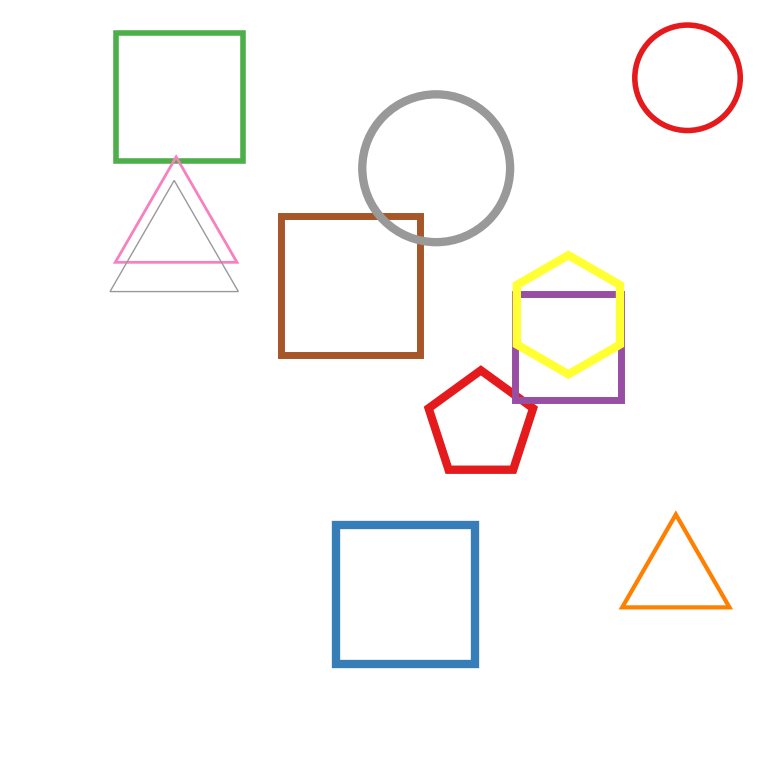[{"shape": "circle", "thickness": 2, "radius": 0.34, "center": [0.893, 0.899]}, {"shape": "pentagon", "thickness": 3, "radius": 0.36, "center": [0.625, 0.448]}, {"shape": "square", "thickness": 3, "radius": 0.45, "center": [0.527, 0.228]}, {"shape": "square", "thickness": 2, "radius": 0.41, "center": [0.233, 0.874]}, {"shape": "square", "thickness": 2.5, "radius": 0.34, "center": [0.737, 0.55]}, {"shape": "triangle", "thickness": 1.5, "radius": 0.4, "center": [0.878, 0.251]}, {"shape": "hexagon", "thickness": 3, "radius": 0.39, "center": [0.738, 0.591]}, {"shape": "square", "thickness": 2.5, "radius": 0.45, "center": [0.455, 0.629]}, {"shape": "triangle", "thickness": 1, "radius": 0.46, "center": [0.229, 0.705]}, {"shape": "triangle", "thickness": 0.5, "radius": 0.48, "center": [0.226, 0.669]}, {"shape": "circle", "thickness": 3, "radius": 0.48, "center": [0.566, 0.781]}]